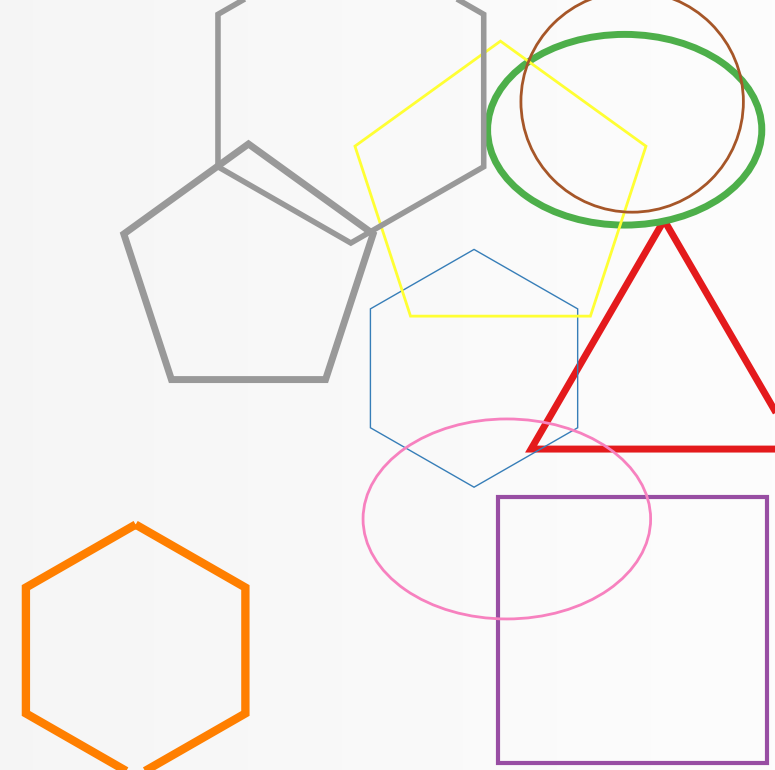[{"shape": "triangle", "thickness": 2.5, "radius": 0.99, "center": [0.857, 0.516]}, {"shape": "hexagon", "thickness": 0.5, "radius": 0.77, "center": [0.612, 0.522]}, {"shape": "oval", "thickness": 2.5, "radius": 0.88, "center": [0.806, 0.832]}, {"shape": "square", "thickness": 1.5, "radius": 0.87, "center": [0.816, 0.182]}, {"shape": "hexagon", "thickness": 3, "radius": 0.82, "center": [0.175, 0.155]}, {"shape": "pentagon", "thickness": 1, "radius": 0.99, "center": [0.646, 0.749]}, {"shape": "circle", "thickness": 1, "radius": 0.72, "center": [0.816, 0.868]}, {"shape": "oval", "thickness": 1, "radius": 0.93, "center": [0.654, 0.326]}, {"shape": "pentagon", "thickness": 2.5, "radius": 0.85, "center": [0.321, 0.644]}, {"shape": "hexagon", "thickness": 2, "radius": 0.99, "center": [0.453, 0.882]}]